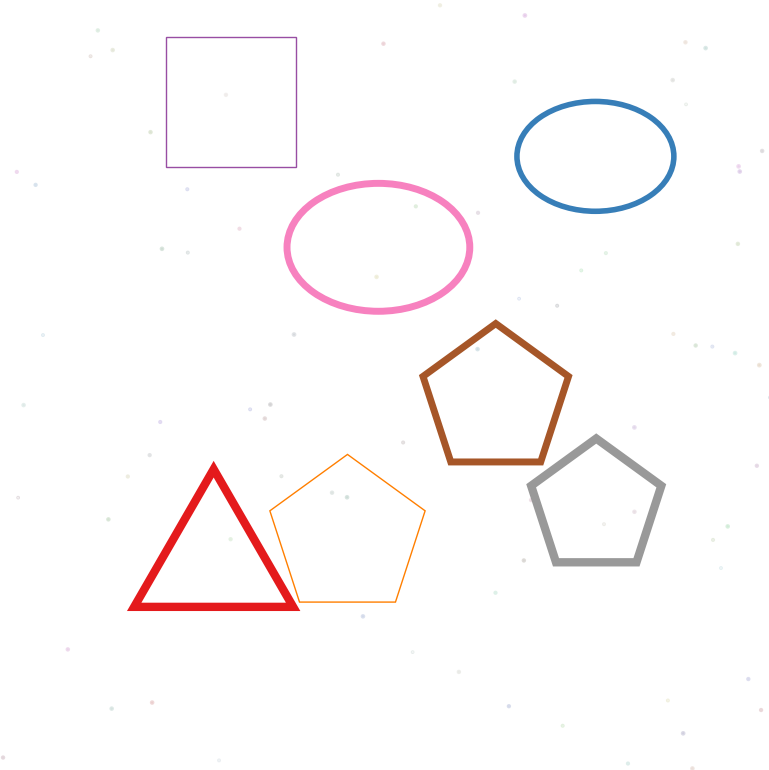[{"shape": "triangle", "thickness": 3, "radius": 0.6, "center": [0.277, 0.271]}, {"shape": "oval", "thickness": 2, "radius": 0.51, "center": [0.773, 0.797]}, {"shape": "square", "thickness": 0.5, "radius": 0.42, "center": [0.3, 0.868]}, {"shape": "pentagon", "thickness": 0.5, "radius": 0.53, "center": [0.451, 0.304]}, {"shape": "pentagon", "thickness": 2.5, "radius": 0.5, "center": [0.644, 0.48]}, {"shape": "oval", "thickness": 2.5, "radius": 0.59, "center": [0.491, 0.679]}, {"shape": "pentagon", "thickness": 3, "radius": 0.44, "center": [0.774, 0.342]}]